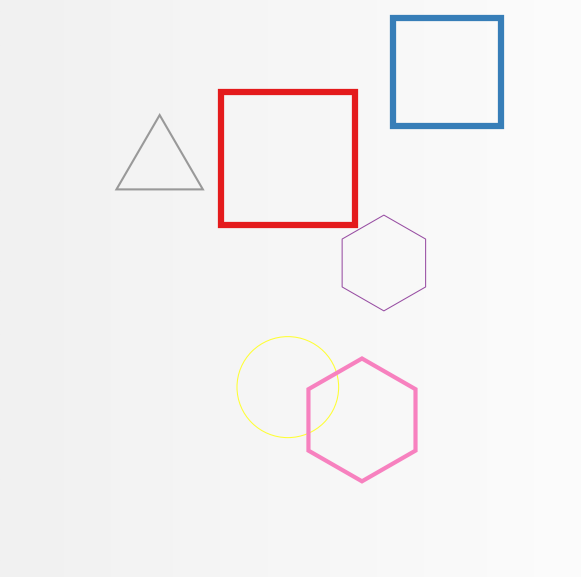[{"shape": "square", "thickness": 3, "radius": 0.58, "center": [0.496, 0.725]}, {"shape": "square", "thickness": 3, "radius": 0.47, "center": [0.769, 0.874]}, {"shape": "hexagon", "thickness": 0.5, "radius": 0.41, "center": [0.66, 0.544]}, {"shape": "circle", "thickness": 0.5, "radius": 0.44, "center": [0.495, 0.329]}, {"shape": "hexagon", "thickness": 2, "radius": 0.53, "center": [0.623, 0.272]}, {"shape": "triangle", "thickness": 1, "radius": 0.43, "center": [0.275, 0.714]}]